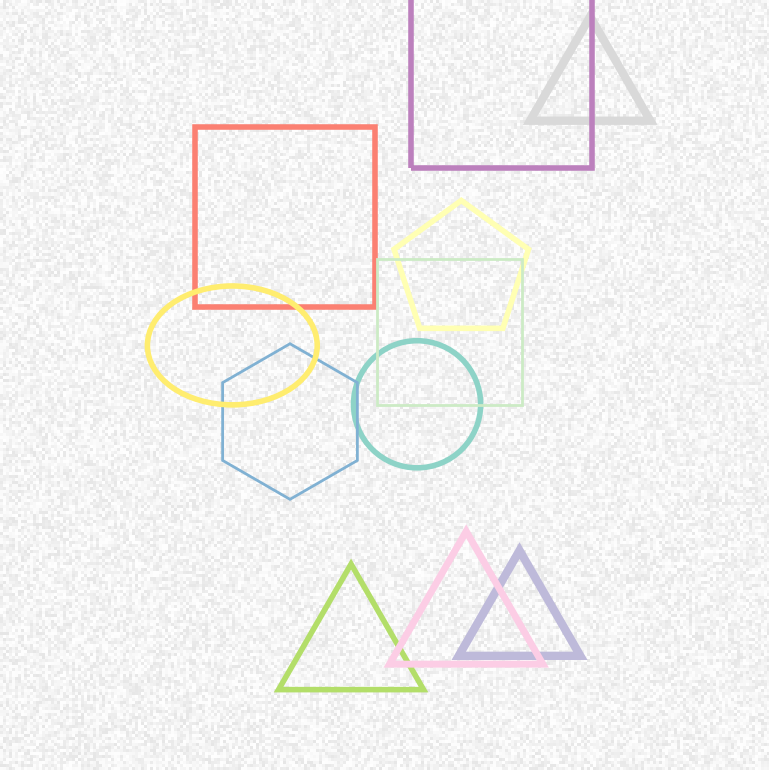[{"shape": "circle", "thickness": 2, "radius": 0.41, "center": [0.542, 0.475]}, {"shape": "pentagon", "thickness": 2, "radius": 0.46, "center": [0.599, 0.648]}, {"shape": "triangle", "thickness": 3, "radius": 0.46, "center": [0.675, 0.194]}, {"shape": "square", "thickness": 2, "radius": 0.58, "center": [0.37, 0.718]}, {"shape": "hexagon", "thickness": 1, "radius": 0.51, "center": [0.377, 0.453]}, {"shape": "triangle", "thickness": 2, "radius": 0.54, "center": [0.456, 0.159]}, {"shape": "triangle", "thickness": 2.5, "radius": 0.58, "center": [0.605, 0.195]}, {"shape": "triangle", "thickness": 3, "radius": 0.45, "center": [0.766, 0.888]}, {"shape": "square", "thickness": 2, "radius": 0.58, "center": [0.651, 0.899]}, {"shape": "square", "thickness": 1, "radius": 0.47, "center": [0.584, 0.569]}, {"shape": "oval", "thickness": 2, "radius": 0.55, "center": [0.302, 0.551]}]